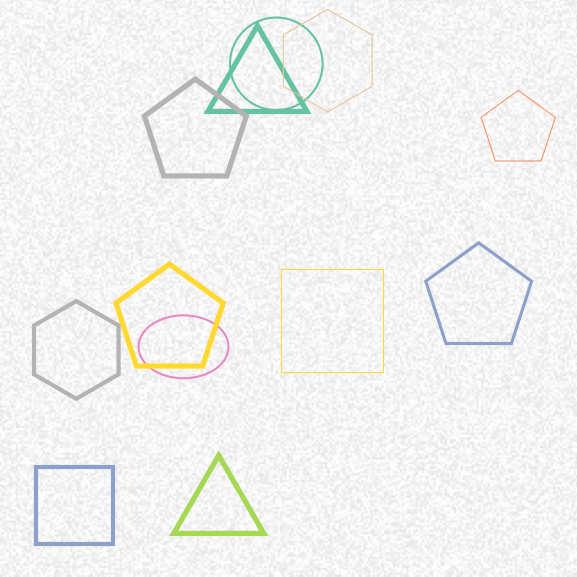[{"shape": "circle", "thickness": 1, "radius": 0.4, "center": [0.478, 0.889]}, {"shape": "triangle", "thickness": 2.5, "radius": 0.49, "center": [0.446, 0.856]}, {"shape": "pentagon", "thickness": 0.5, "radius": 0.34, "center": [0.897, 0.775]}, {"shape": "pentagon", "thickness": 1.5, "radius": 0.48, "center": [0.829, 0.482]}, {"shape": "square", "thickness": 2, "radius": 0.33, "center": [0.129, 0.124]}, {"shape": "oval", "thickness": 1, "radius": 0.39, "center": [0.318, 0.399]}, {"shape": "triangle", "thickness": 2.5, "radius": 0.45, "center": [0.379, 0.121]}, {"shape": "square", "thickness": 0.5, "radius": 0.44, "center": [0.575, 0.444]}, {"shape": "pentagon", "thickness": 2.5, "radius": 0.49, "center": [0.294, 0.444]}, {"shape": "hexagon", "thickness": 0.5, "radius": 0.44, "center": [0.568, 0.894]}, {"shape": "hexagon", "thickness": 2, "radius": 0.42, "center": [0.132, 0.393]}, {"shape": "pentagon", "thickness": 2.5, "radius": 0.46, "center": [0.338, 0.77]}]